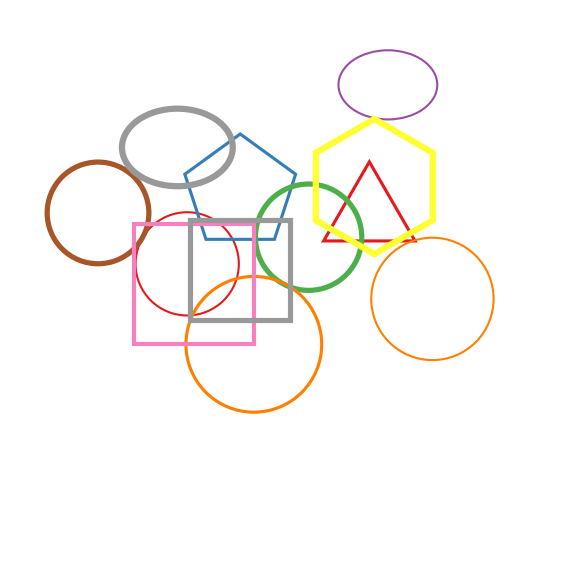[{"shape": "triangle", "thickness": 1.5, "radius": 0.46, "center": [0.64, 0.628]}, {"shape": "circle", "thickness": 1, "radius": 0.45, "center": [0.324, 0.542]}, {"shape": "pentagon", "thickness": 1.5, "radius": 0.5, "center": [0.416, 0.666]}, {"shape": "circle", "thickness": 2.5, "radius": 0.46, "center": [0.534, 0.588]}, {"shape": "oval", "thickness": 1, "radius": 0.43, "center": [0.672, 0.852]}, {"shape": "circle", "thickness": 1.5, "radius": 0.59, "center": [0.44, 0.403]}, {"shape": "circle", "thickness": 1, "radius": 0.53, "center": [0.749, 0.482]}, {"shape": "hexagon", "thickness": 3, "radius": 0.58, "center": [0.648, 0.676]}, {"shape": "circle", "thickness": 2.5, "radius": 0.44, "center": [0.17, 0.63]}, {"shape": "square", "thickness": 2, "radius": 0.52, "center": [0.336, 0.507]}, {"shape": "square", "thickness": 2.5, "radius": 0.43, "center": [0.415, 0.532]}, {"shape": "oval", "thickness": 3, "radius": 0.48, "center": [0.307, 0.744]}]